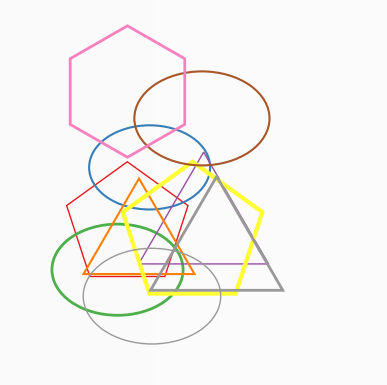[{"shape": "pentagon", "thickness": 1, "radius": 0.82, "center": [0.329, 0.415]}, {"shape": "oval", "thickness": 1.5, "radius": 0.78, "center": [0.386, 0.565]}, {"shape": "oval", "thickness": 2, "radius": 0.85, "center": [0.303, 0.299]}, {"shape": "triangle", "thickness": 1, "radius": 0.97, "center": [0.525, 0.411]}, {"shape": "triangle", "thickness": 1.5, "radius": 0.83, "center": [0.359, 0.371]}, {"shape": "pentagon", "thickness": 3, "radius": 0.95, "center": [0.497, 0.391]}, {"shape": "oval", "thickness": 1.5, "radius": 0.87, "center": [0.521, 0.692]}, {"shape": "hexagon", "thickness": 2, "radius": 0.85, "center": [0.329, 0.762]}, {"shape": "triangle", "thickness": 2, "radius": 0.99, "center": [0.559, 0.345]}, {"shape": "oval", "thickness": 1, "radius": 0.89, "center": [0.392, 0.231]}]